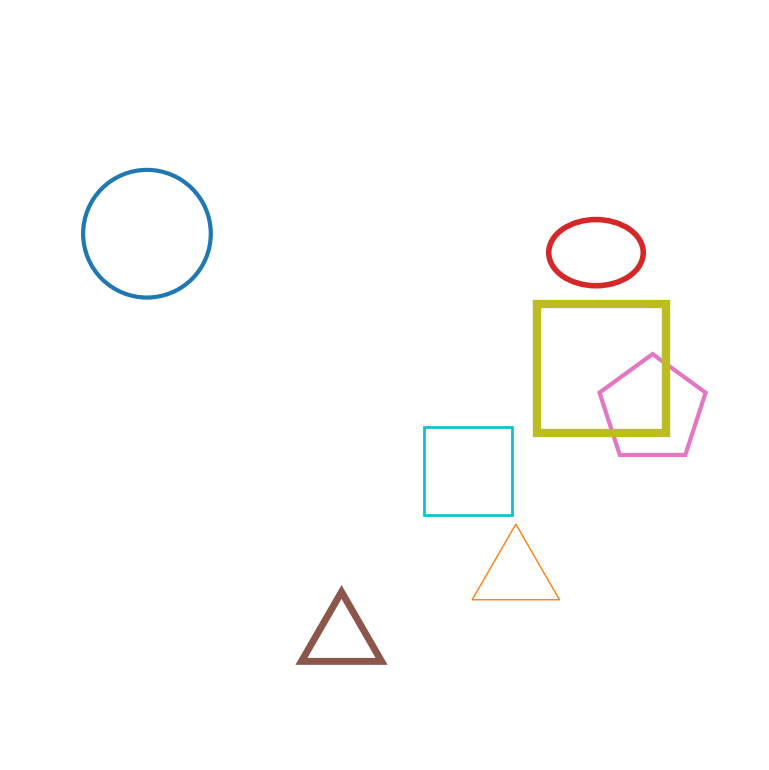[{"shape": "circle", "thickness": 1.5, "radius": 0.41, "center": [0.191, 0.696]}, {"shape": "triangle", "thickness": 0.5, "radius": 0.33, "center": [0.67, 0.254]}, {"shape": "oval", "thickness": 2, "radius": 0.31, "center": [0.774, 0.672]}, {"shape": "triangle", "thickness": 2.5, "radius": 0.3, "center": [0.444, 0.171]}, {"shape": "pentagon", "thickness": 1.5, "radius": 0.36, "center": [0.847, 0.468]}, {"shape": "square", "thickness": 3, "radius": 0.42, "center": [0.781, 0.521]}, {"shape": "square", "thickness": 1, "radius": 0.29, "center": [0.607, 0.388]}]